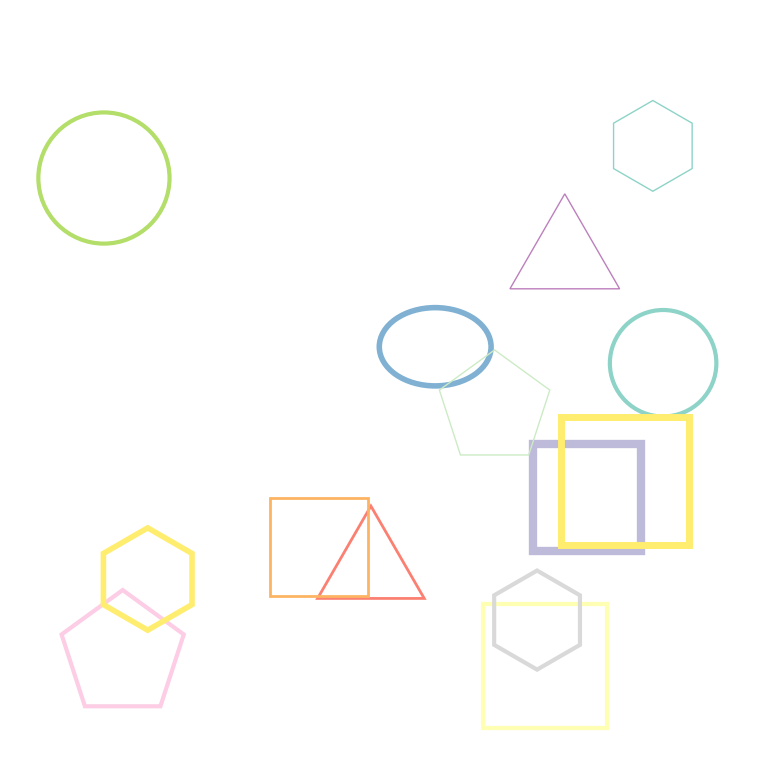[{"shape": "hexagon", "thickness": 0.5, "radius": 0.29, "center": [0.848, 0.811]}, {"shape": "circle", "thickness": 1.5, "radius": 0.35, "center": [0.861, 0.528]}, {"shape": "square", "thickness": 1.5, "radius": 0.4, "center": [0.708, 0.135]}, {"shape": "square", "thickness": 3, "radius": 0.35, "center": [0.762, 0.354]}, {"shape": "triangle", "thickness": 1, "radius": 0.4, "center": [0.482, 0.263]}, {"shape": "oval", "thickness": 2, "radius": 0.36, "center": [0.565, 0.55]}, {"shape": "square", "thickness": 1, "radius": 0.32, "center": [0.415, 0.29]}, {"shape": "circle", "thickness": 1.5, "radius": 0.43, "center": [0.135, 0.769]}, {"shape": "pentagon", "thickness": 1.5, "radius": 0.42, "center": [0.159, 0.15]}, {"shape": "hexagon", "thickness": 1.5, "radius": 0.32, "center": [0.697, 0.195]}, {"shape": "triangle", "thickness": 0.5, "radius": 0.41, "center": [0.733, 0.666]}, {"shape": "pentagon", "thickness": 0.5, "radius": 0.38, "center": [0.642, 0.47]}, {"shape": "square", "thickness": 2.5, "radius": 0.42, "center": [0.811, 0.376]}, {"shape": "hexagon", "thickness": 2, "radius": 0.33, "center": [0.192, 0.248]}]